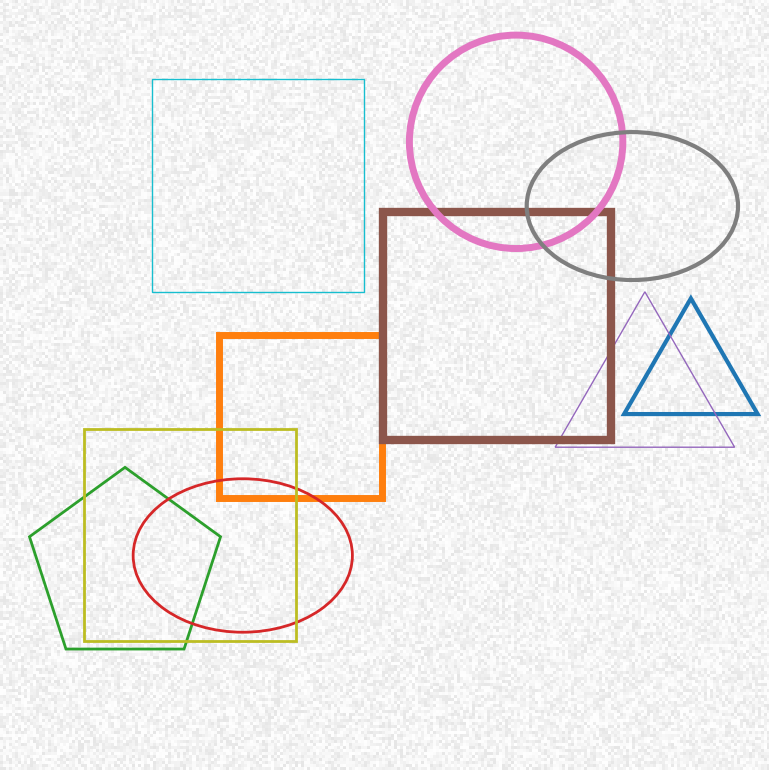[{"shape": "triangle", "thickness": 1.5, "radius": 0.5, "center": [0.897, 0.512]}, {"shape": "square", "thickness": 2.5, "radius": 0.53, "center": [0.391, 0.459]}, {"shape": "pentagon", "thickness": 1, "radius": 0.65, "center": [0.162, 0.263]}, {"shape": "oval", "thickness": 1, "radius": 0.71, "center": [0.315, 0.279]}, {"shape": "triangle", "thickness": 0.5, "radius": 0.67, "center": [0.837, 0.486]}, {"shape": "square", "thickness": 3, "radius": 0.74, "center": [0.646, 0.577]}, {"shape": "circle", "thickness": 2.5, "radius": 0.69, "center": [0.67, 0.816]}, {"shape": "oval", "thickness": 1.5, "radius": 0.69, "center": [0.821, 0.732]}, {"shape": "square", "thickness": 1, "radius": 0.69, "center": [0.246, 0.305]}, {"shape": "square", "thickness": 0.5, "radius": 0.69, "center": [0.335, 0.759]}]